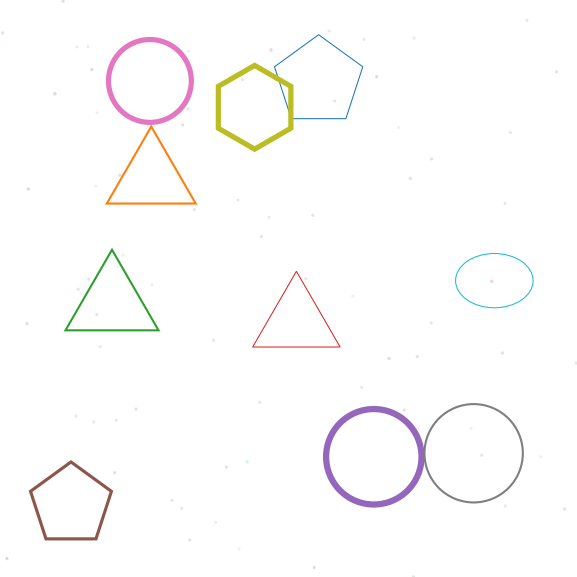[{"shape": "pentagon", "thickness": 0.5, "radius": 0.4, "center": [0.552, 0.859]}, {"shape": "triangle", "thickness": 1, "radius": 0.44, "center": [0.262, 0.691]}, {"shape": "triangle", "thickness": 1, "radius": 0.47, "center": [0.194, 0.474]}, {"shape": "triangle", "thickness": 0.5, "radius": 0.44, "center": [0.513, 0.442]}, {"shape": "circle", "thickness": 3, "radius": 0.41, "center": [0.647, 0.208]}, {"shape": "pentagon", "thickness": 1.5, "radius": 0.37, "center": [0.123, 0.126]}, {"shape": "circle", "thickness": 2.5, "radius": 0.36, "center": [0.26, 0.859]}, {"shape": "circle", "thickness": 1, "radius": 0.43, "center": [0.82, 0.214]}, {"shape": "hexagon", "thickness": 2.5, "radius": 0.36, "center": [0.441, 0.813]}, {"shape": "oval", "thickness": 0.5, "radius": 0.34, "center": [0.856, 0.513]}]